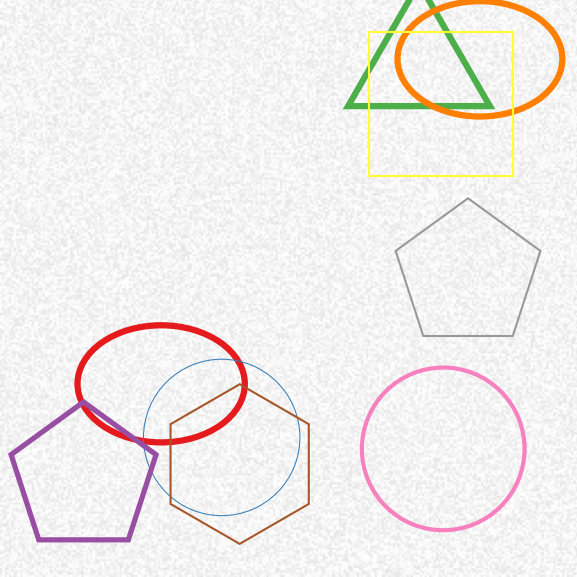[{"shape": "oval", "thickness": 3, "radius": 0.72, "center": [0.279, 0.334]}, {"shape": "circle", "thickness": 0.5, "radius": 0.68, "center": [0.384, 0.242]}, {"shape": "triangle", "thickness": 3, "radius": 0.71, "center": [0.726, 0.886]}, {"shape": "pentagon", "thickness": 2.5, "radius": 0.66, "center": [0.145, 0.171]}, {"shape": "oval", "thickness": 3, "radius": 0.71, "center": [0.831, 0.897]}, {"shape": "square", "thickness": 1, "radius": 0.63, "center": [0.764, 0.819]}, {"shape": "hexagon", "thickness": 1, "radius": 0.69, "center": [0.415, 0.196]}, {"shape": "circle", "thickness": 2, "radius": 0.7, "center": [0.767, 0.222]}, {"shape": "pentagon", "thickness": 1, "radius": 0.66, "center": [0.81, 0.524]}]